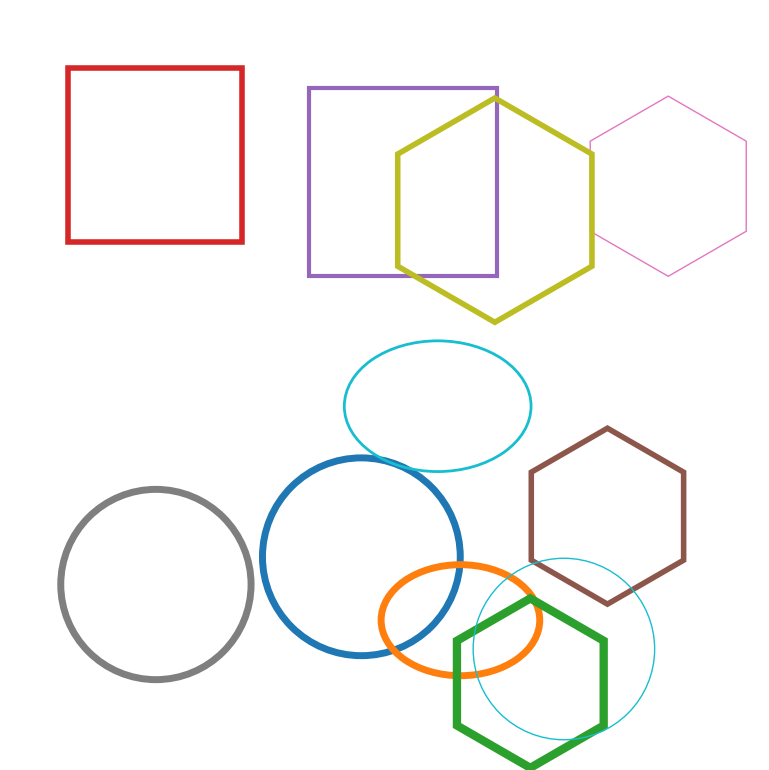[{"shape": "circle", "thickness": 2.5, "radius": 0.64, "center": [0.469, 0.277]}, {"shape": "oval", "thickness": 2.5, "radius": 0.51, "center": [0.598, 0.195]}, {"shape": "hexagon", "thickness": 3, "radius": 0.55, "center": [0.689, 0.113]}, {"shape": "square", "thickness": 2, "radius": 0.57, "center": [0.202, 0.799]}, {"shape": "square", "thickness": 1.5, "radius": 0.61, "center": [0.523, 0.764]}, {"shape": "hexagon", "thickness": 2, "radius": 0.57, "center": [0.789, 0.33]}, {"shape": "hexagon", "thickness": 0.5, "radius": 0.58, "center": [0.868, 0.758]}, {"shape": "circle", "thickness": 2.5, "radius": 0.62, "center": [0.202, 0.241]}, {"shape": "hexagon", "thickness": 2, "radius": 0.73, "center": [0.643, 0.727]}, {"shape": "circle", "thickness": 0.5, "radius": 0.59, "center": [0.732, 0.157]}, {"shape": "oval", "thickness": 1, "radius": 0.61, "center": [0.568, 0.472]}]